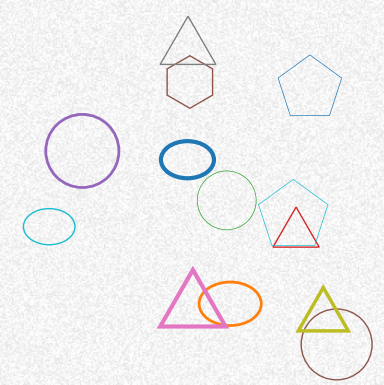[{"shape": "oval", "thickness": 3, "radius": 0.34, "center": [0.487, 0.585]}, {"shape": "pentagon", "thickness": 0.5, "radius": 0.43, "center": [0.805, 0.771]}, {"shape": "oval", "thickness": 2, "radius": 0.4, "center": [0.598, 0.211]}, {"shape": "circle", "thickness": 0.5, "radius": 0.38, "center": [0.589, 0.48]}, {"shape": "triangle", "thickness": 1, "radius": 0.35, "center": [0.769, 0.393]}, {"shape": "circle", "thickness": 2, "radius": 0.47, "center": [0.214, 0.608]}, {"shape": "circle", "thickness": 1, "radius": 0.46, "center": [0.874, 0.105]}, {"shape": "hexagon", "thickness": 1, "radius": 0.34, "center": [0.493, 0.787]}, {"shape": "triangle", "thickness": 3, "radius": 0.49, "center": [0.501, 0.201]}, {"shape": "triangle", "thickness": 1, "radius": 0.42, "center": [0.488, 0.874]}, {"shape": "triangle", "thickness": 2.5, "radius": 0.37, "center": [0.84, 0.178]}, {"shape": "oval", "thickness": 1, "radius": 0.33, "center": [0.128, 0.411]}, {"shape": "pentagon", "thickness": 0.5, "radius": 0.47, "center": [0.762, 0.439]}]